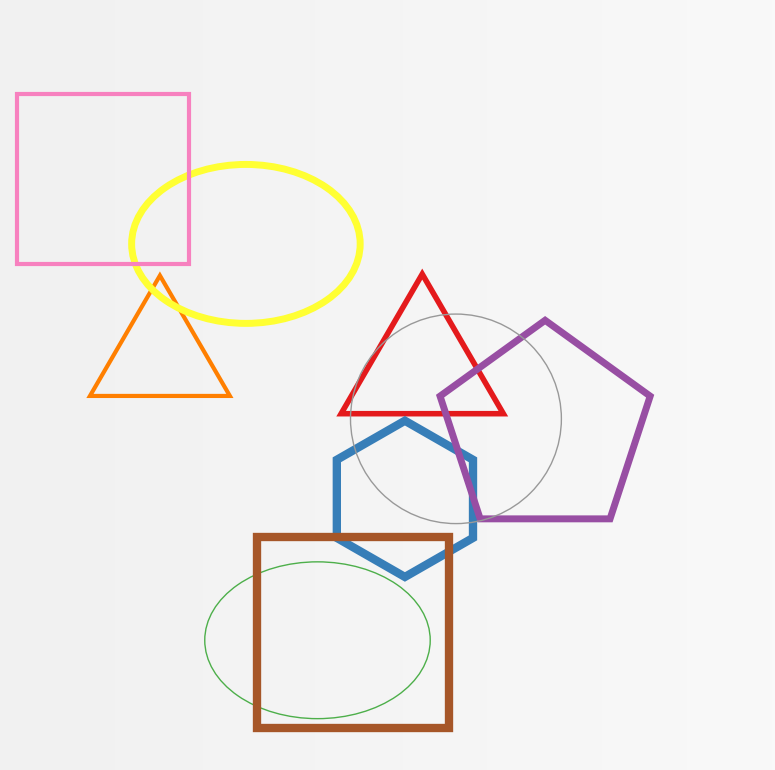[{"shape": "triangle", "thickness": 2, "radius": 0.6, "center": [0.545, 0.523]}, {"shape": "hexagon", "thickness": 3, "radius": 0.51, "center": [0.522, 0.352]}, {"shape": "oval", "thickness": 0.5, "radius": 0.73, "center": [0.41, 0.169]}, {"shape": "pentagon", "thickness": 2.5, "radius": 0.71, "center": [0.703, 0.441]}, {"shape": "triangle", "thickness": 1.5, "radius": 0.52, "center": [0.206, 0.538]}, {"shape": "oval", "thickness": 2.5, "radius": 0.74, "center": [0.317, 0.683]}, {"shape": "square", "thickness": 3, "radius": 0.62, "center": [0.455, 0.178]}, {"shape": "square", "thickness": 1.5, "radius": 0.55, "center": [0.133, 0.767]}, {"shape": "circle", "thickness": 0.5, "radius": 0.68, "center": [0.588, 0.456]}]